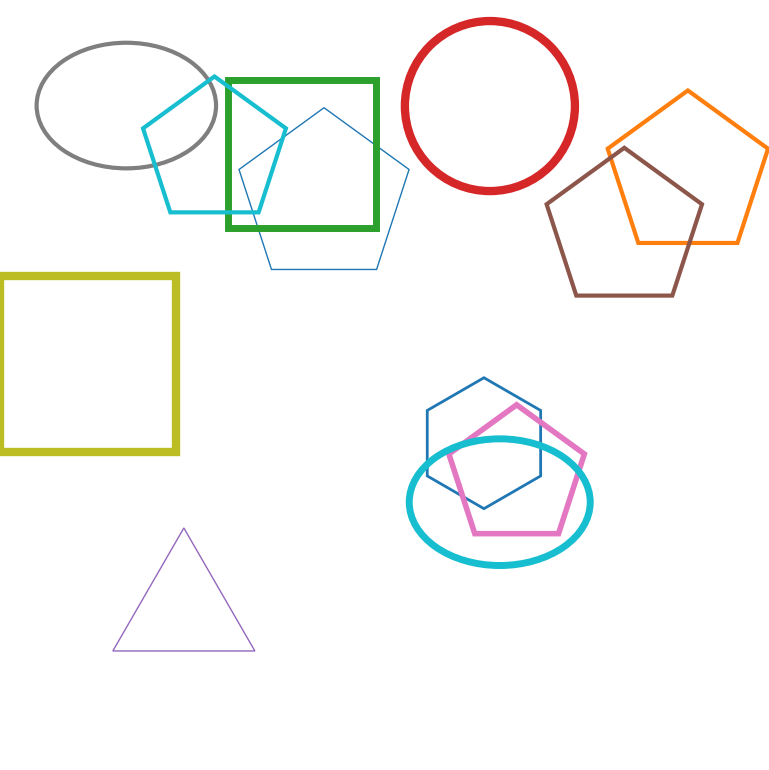[{"shape": "hexagon", "thickness": 1, "radius": 0.43, "center": [0.629, 0.424]}, {"shape": "pentagon", "thickness": 0.5, "radius": 0.58, "center": [0.421, 0.744]}, {"shape": "pentagon", "thickness": 1.5, "radius": 0.55, "center": [0.893, 0.773]}, {"shape": "square", "thickness": 2.5, "radius": 0.48, "center": [0.392, 0.8]}, {"shape": "circle", "thickness": 3, "radius": 0.55, "center": [0.636, 0.862]}, {"shape": "triangle", "thickness": 0.5, "radius": 0.53, "center": [0.239, 0.208]}, {"shape": "pentagon", "thickness": 1.5, "radius": 0.53, "center": [0.811, 0.702]}, {"shape": "pentagon", "thickness": 2, "radius": 0.46, "center": [0.671, 0.382]}, {"shape": "oval", "thickness": 1.5, "radius": 0.58, "center": [0.164, 0.863]}, {"shape": "square", "thickness": 3, "radius": 0.57, "center": [0.115, 0.527]}, {"shape": "oval", "thickness": 2.5, "radius": 0.59, "center": [0.649, 0.348]}, {"shape": "pentagon", "thickness": 1.5, "radius": 0.49, "center": [0.279, 0.803]}]